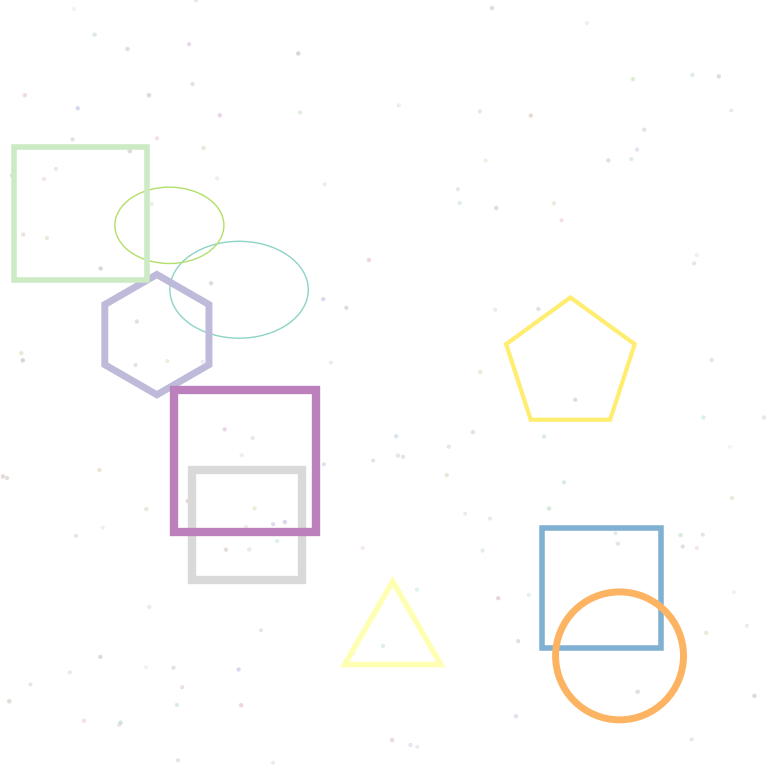[{"shape": "oval", "thickness": 0.5, "radius": 0.45, "center": [0.31, 0.624]}, {"shape": "triangle", "thickness": 2, "radius": 0.36, "center": [0.51, 0.173]}, {"shape": "hexagon", "thickness": 2.5, "radius": 0.39, "center": [0.204, 0.565]}, {"shape": "square", "thickness": 2, "radius": 0.39, "center": [0.781, 0.236]}, {"shape": "circle", "thickness": 2.5, "radius": 0.42, "center": [0.805, 0.148]}, {"shape": "oval", "thickness": 0.5, "radius": 0.35, "center": [0.22, 0.707]}, {"shape": "square", "thickness": 3, "radius": 0.36, "center": [0.321, 0.319]}, {"shape": "square", "thickness": 3, "radius": 0.46, "center": [0.318, 0.402]}, {"shape": "square", "thickness": 2, "radius": 0.43, "center": [0.104, 0.723]}, {"shape": "pentagon", "thickness": 1.5, "radius": 0.44, "center": [0.741, 0.526]}]